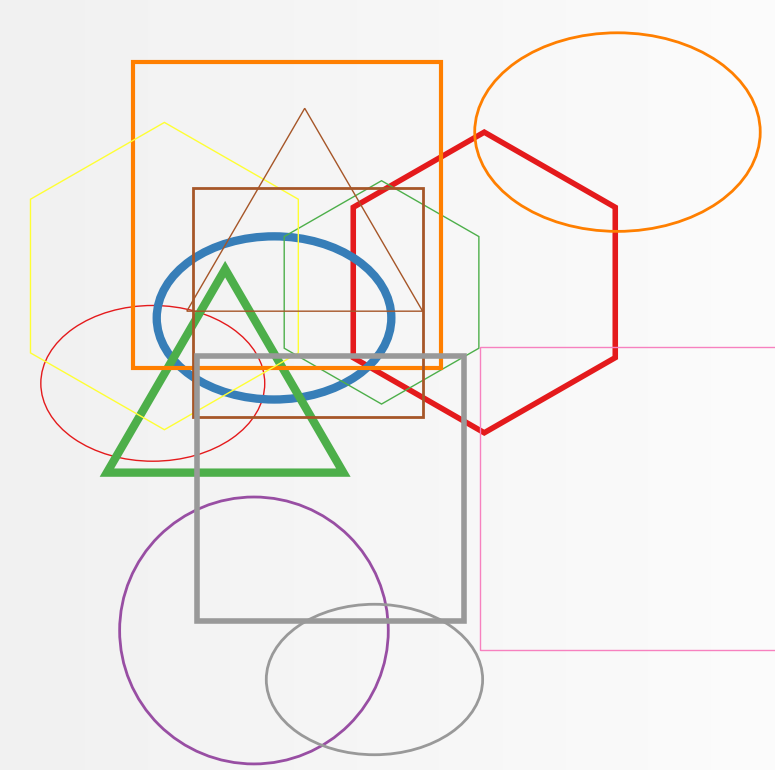[{"shape": "hexagon", "thickness": 2, "radius": 0.98, "center": [0.625, 0.633]}, {"shape": "oval", "thickness": 0.5, "radius": 0.72, "center": [0.197, 0.502]}, {"shape": "oval", "thickness": 3, "radius": 0.76, "center": [0.354, 0.587]}, {"shape": "triangle", "thickness": 3, "radius": 0.88, "center": [0.29, 0.474]}, {"shape": "hexagon", "thickness": 0.5, "radius": 0.73, "center": [0.492, 0.62]}, {"shape": "circle", "thickness": 1, "radius": 0.87, "center": [0.328, 0.181]}, {"shape": "square", "thickness": 1.5, "radius": 1.0, "center": [0.37, 0.721]}, {"shape": "oval", "thickness": 1, "radius": 0.92, "center": [0.797, 0.828]}, {"shape": "hexagon", "thickness": 0.5, "radius": 1.0, "center": [0.212, 0.641]}, {"shape": "triangle", "thickness": 0.5, "radius": 0.88, "center": [0.393, 0.684]}, {"shape": "square", "thickness": 1, "radius": 0.74, "center": [0.397, 0.607]}, {"shape": "square", "thickness": 0.5, "radius": 0.98, "center": [0.816, 0.353]}, {"shape": "square", "thickness": 2, "radius": 0.86, "center": [0.427, 0.366]}, {"shape": "oval", "thickness": 1, "radius": 0.7, "center": [0.483, 0.118]}]